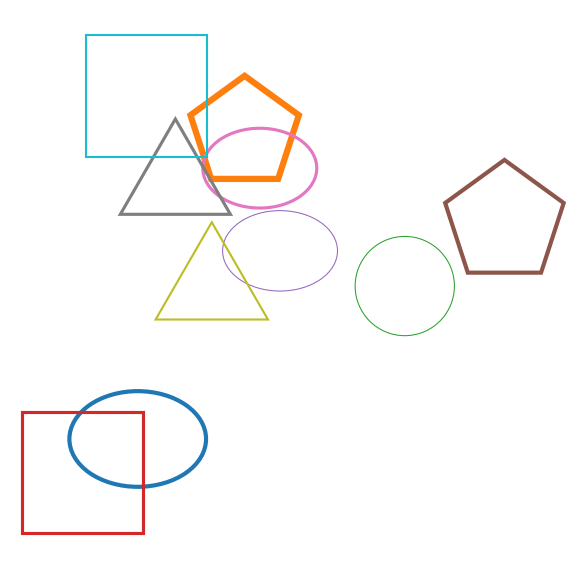[{"shape": "oval", "thickness": 2, "radius": 0.59, "center": [0.238, 0.239]}, {"shape": "pentagon", "thickness": 3, "radius": 0.49, "center": [0.424, 0.769]}, {"shape": "circle", "thickness": 0.5, "radius": 0.43, "center": [0.701, 0.504]}, {"shape": "square", "thickness": 1.5, "radius": 0.52, "center": [0.143, 0.181]}, {"shape": "oval", "thickness": 0.5, "radius": 0.5, "center": [0.485, 0.565]}, {"shape": "pentagon", "thickness": 2, "radius": 0.54, "center": [0.873, 0.614]}, {"shape": "oval", "thickness": 1.5, "radius": 0.49, "center": [0.45, 0.708]}, {"shape": "triangle", "thickness": 1.5, "radius": 0.55, "center": [0.304, 0.683]}, {"shape": "triangle", "thickness": 1, "radius": 0.56, "center": [0.367, 0.502]}, {"shape": "square", "thickness": 1, "radius": 0.53, "center": [0.253, 0.833]}]